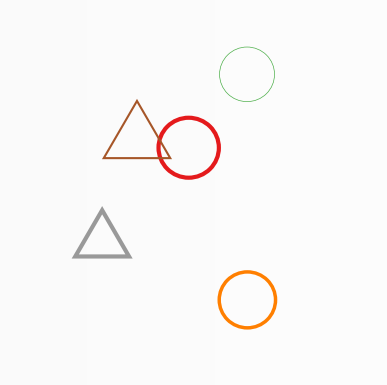[{"shape": "circle", "thickness": 3, "radius": 0.39, "center": [0.487, 0.616]}, {"shape": "circle", "thickness": 0.5, "radius": 0.35, "center": [0.638, 0.807]}, {"shape": "circle", "thickness": 2.5, "radius": 0.36, "center": [0.638, 0.221]}, {"shape": "triangle", "thickness": 1.5, "radius": 0.5, "center": [0.354, 0.639]}, {"shape": "triangle", "thickness": 3, "radius": 0.4, "center": [0.264, 0.374]}]